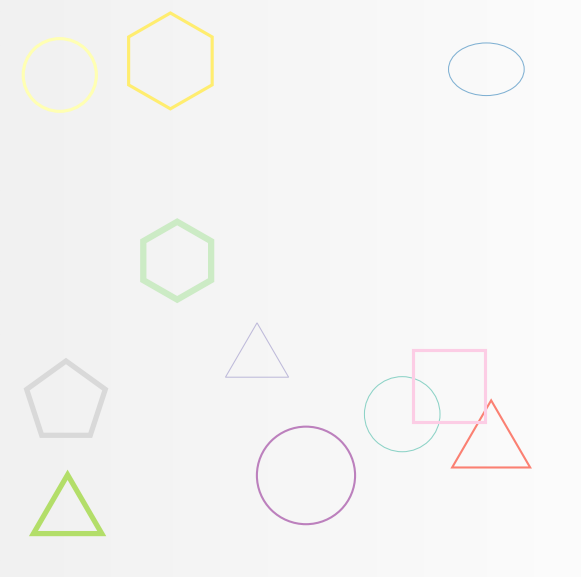[{"shape": "circle", "thickness": 0.5, "radius": 0.33, "center": [0.692, 0.282]}, {"shape": "circle", "thickness": 1.5, "radius": 0.31, "center": [0.103, 0.869]}, {"shape": "triangle", "thickness": 0.5, "radius": 0.31, "center": [0.442, 0.377]}, {"shape": "triangle", "thickness": 1, "radius": 0.39, "center": [0.845, 0.228]}, {"shape": "oval", "thickness": 0.5, "radius": 0.33, "center": [0.837, 0.879]}, {"shape": "triangle", "thickness": 2.5, "radius": 0.34, "center": [0.116, 0.109]}, {"shape": "square", "thickness": 1.5, "radius": 0.31, "center": [0.773, 0.331]}, {"shape": "pentagon", "thickness": 2.5, "radius": 0.36, "center": [0.114, 0.303]}, {"shape": "circle", "thickness": 1, "radius": 0.42, "center": [0.526, 0.176]}, {"shape": "hexagon", "thickness": 3, "radius": 0.34, "center": [0.305, 0.548]}, {"shape": "hexagon", "thickness": 1.5, "radius": 0.41, "center": [0.293, 0.894]}]